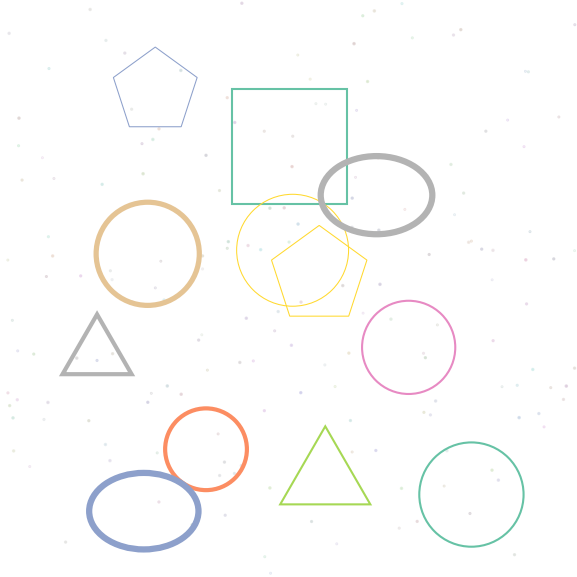[{"shape": "circle", "thickness": 1, "radius": 0.45, "center": [0.816, 0.143]}, {"shape": "square", "thickness": 1, "radius": 0.5, "center": [0.502, 0.746]}, {"shape": "circle", "thickness": 2, "radius": 0.35, "center": [0.357, 0.221]}, {"shape": "oval", "thickness": 3, "radius": 0.47, "center": [0.249, 0.114]}, {"shape": "pentagon", "thickness": 0.5, "radius": 0.38, "center": [0.269, 0.841]}, {"shape": "circle", "thickness": 1, "radius": 0.4, "center": [0.708, 0.398]}, {"shape": "triangle", "thickness": 1, "radius": 0.45, "center": [0.563, 0.171]}, {"shape": "circle", "thickness": 0.5, "radius": 0.48, "center": [0.507, 0.566]}, {"shape": "pentagon", "thickness": 0.5, "radius": 0.43, "center": [0.553, 0.522]}, {"shape": "circle", "thickness": 2.5, "radius": 0.45, "center": [0.256, 0.56]}, {"shape": "triangle", "thickness": 2, "radius": 0.35, "center": [0.168, 0.386]}, {"shape": "oval", "thickness": 3, "radius": 0.48, "center": [0.652, 0.661]}]